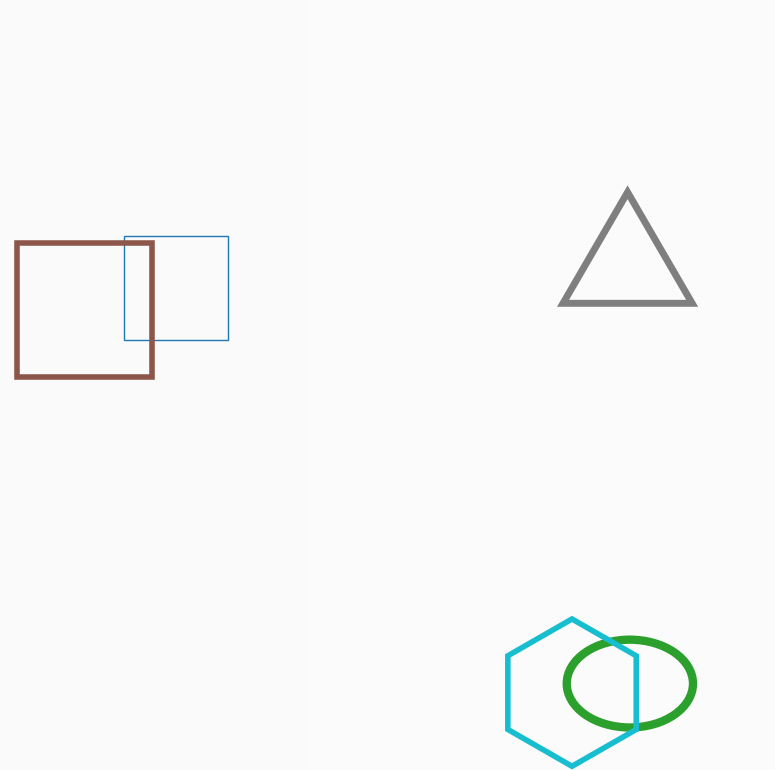[{"shape": "square", "thickness": 0.5, "radius": 0.34, "center": [0.227, 0.626]}, {"shape": "oval", "thickness": 3, "radius": 0.41, "center": [0.813, 0.112]}, {"shape": "square", "thickness": 2, "radius": 0.43, "center": [0.109, 0.597]}, {"shape": "triangle", "thickness": 2.5, "radius": 0.48, "center": [0.81, 0.654]}, {"shape": "hexagon", "thickness": 2, "radius": 0.48, "center": [0.738, 0.1]}]